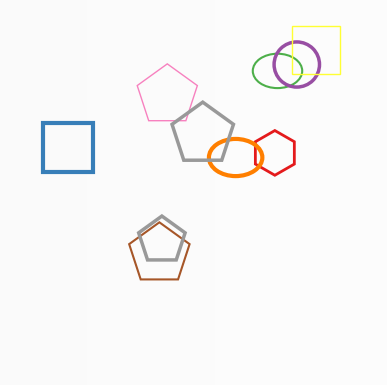[{"shape": "hexagon", "thickness": 2, "radius": 0.29, "center": [0.709, 0.603]}, {"shape": "square", "thickness": 3, "radius": 0.32, "center": [0.176, 0.617]}, {"shape": "oval", "thickness": 1.5, "radius": 0.32, "center": [0.716, 0.816]}, {"shape": "circle", "thickness": 2.5, "radius": 0.29, "center": [0.766, 0.832]}, {"shape": "oval", "thickness": 3, "radius": 0.34, "center": [0.608, 0.591]}, {"shape": "square", "thickness": 1, "radius": 0.31, "center": [0.816, 0.871]}, {"shape": "pentagon", "thickness": 1.5, "radius": 0.41, "center": [0.411, 0.341]}, {"shape": "pentagon", "thickness": 1, "radius": 0.41, "center": [0.432, 0.752]}, {"shape": "pentagon", "thickness": 2.5, "radius": 0.31, "center": [0.418, 0.376]}, {"shape": "pentagon", "thickness": 2.5, "radius": 0.42, "center": [0.523, 0.651]}]